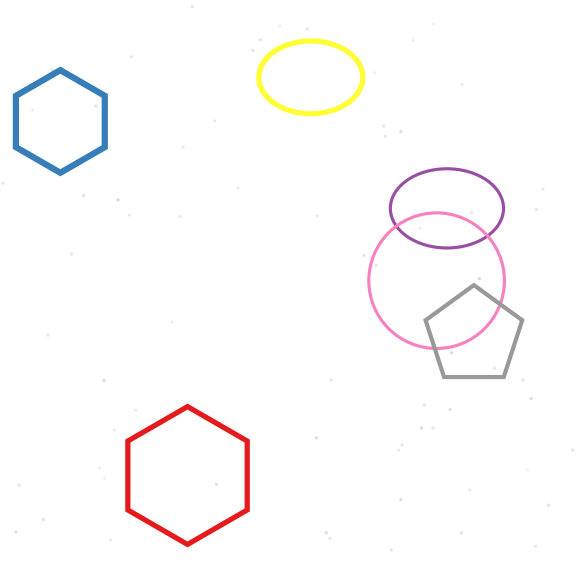[{"shape": "hexagon", "thickness": 2.5, "radius": 0.6, "center": [0.325, 0.176]}, {"shape": "hexagon", "thickness": 3, "radius": 0.44, "center": [0.104, 0.789]}, {"shape": "oval", "thickness": 1.5, "radius": 0.49, "center": [0.774, 0.638]}, {"shape": "oval", "thickness": 2.5, "radius": 0.45, "center": [0.538, 0.865]}, {"shape": "circle", "thickness": 1.5, "radius": 0.59, "center": [0.756, 0.513]}, {"shape": "pentagon", "thickness": 2, "radius": 0.44, "center": [0.821, 0.417]}]